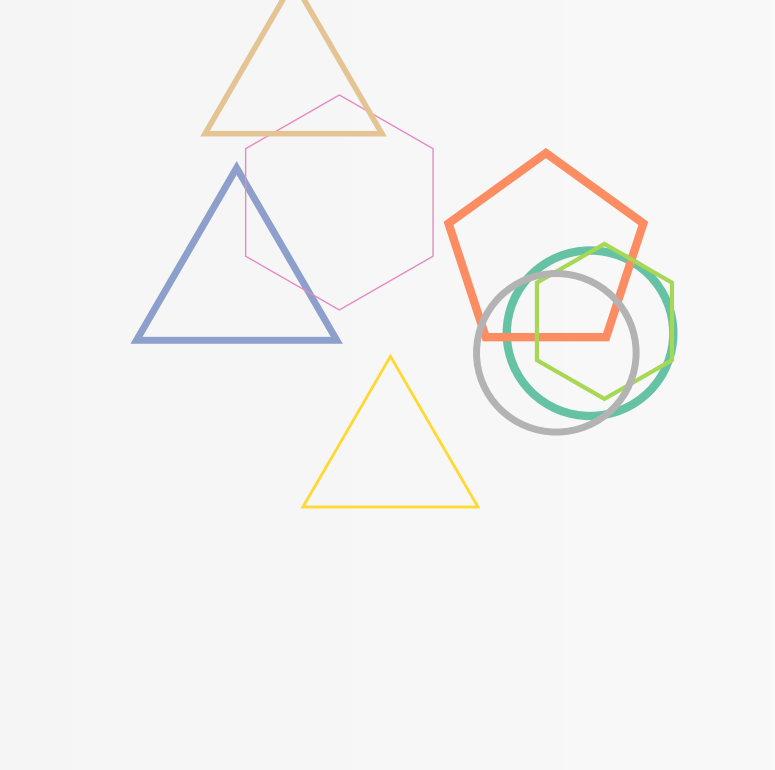[{"shape": "circle", "thickness": 3, "radius": 0.54, "center": [0.761, 0.567]}, {"shape": "pentagon", "thickness": 3, "radius": 0.66, "center": [0.704, 0.669]}, {"shape": "triangle", "thickness": 2.5, "radius": 0.75, "center": [0.305, 0.633]}, {"shape": "hexagon", "thickness": 0.5, "radius": 0.7, "center": [0.438, 0.737]}, {"shape": "hexagon", "thickness": 1.5, "radius": 0.5, "center": [0.78, 0.583]}, {"shape": "triangle", "thickness": 1, "radius": 0.65, "center": [0.504, 0.407]}, {"shape": "triangle", "thickness": 2, "radius": 0.66, "center": [0.379, 0.892]}, {"shape": "circle", "thickness": 2.5, "radius": 0.51, "center": [0.718, 0.542]}]